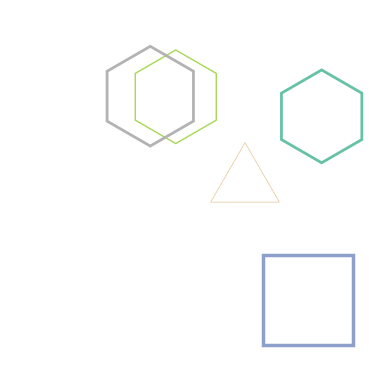[{"shape": "hexagon", "thickness": 2, "radius": 0.6, "center": [0.835, 0.698]}, {"shape": "square", "thickness": 2.5, "radius": 0.58, "center": [0.8, 0.221]}, {"shape": "hexagon", "thickness": 1, "radius": 0.61, "center": [0.457, 0.749]}, {"shape": "triangle", "thickness": 0.5, "radius": 0.52, "center": [0.636, 0.527]}, {"shape": "hexagon", "thickness": 2, "radius": 0.65, "center": [0.39, 0.75]}]